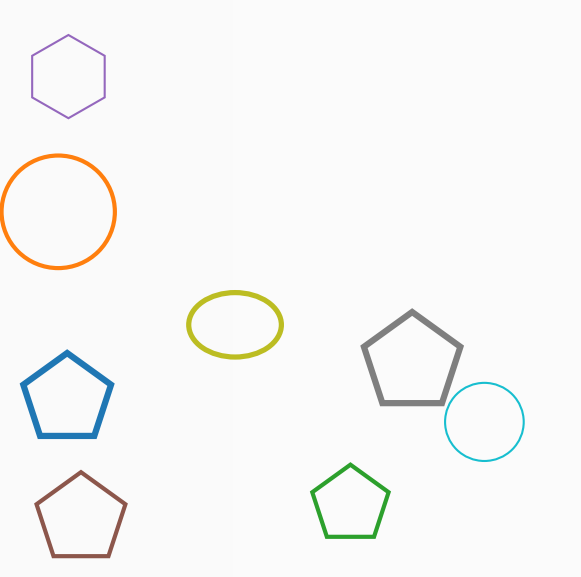[{"shape": "pentagon", "thickness": 3, "radius": 0.4, "center": [0.116, 0.308]}, {"shape": "circle", "thickness": 2, "radius": 0.49, "center": [0.1, 0.632]}, {"shape": "pentagon", "thickness": 2, "radius": 0.35, "center": [0.603, 0.125]}, {"shape": "hexagon", "thickness": 1, "radius": 0.36, "center": [0.118, 0.866]}, {"shape": "pentagon", "thickness": 2, "radius": 0.4, "center": [0.139, 0.101]}, {"shape": "pentagon", "thickness": 3, "radius": 0.44, "center": [0.709, 0.372]}, {"shape": "oval", "thickness": 2.5, "radius": 0.4, "center": [0.404, 0.437]}, {"shape": "circle", "thickness": 1, "radius": 0.34, "center": [0.833, 0.269]}]